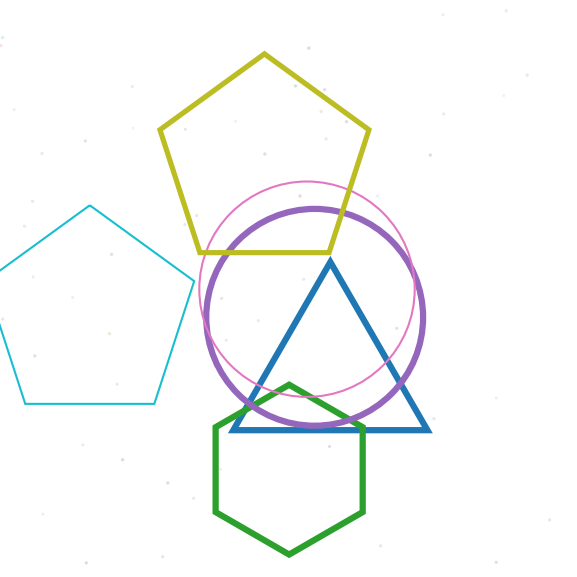[{"shape": "triangle", "thickness": 3, "radius": 0.97, "center": [0.572, 0.351]}, {"shape": "hexagon", "thickness": 3, "radius": 0.74, "center": [0.501, 0.186]}, {"shape": "circle", "thickness": 3, "radius": 0.94, "center": [0.545, 0.45]}, {"shape": "circle", "thickness": 1, "radius": 0.93, "center": [0.532, 0.498]}, {"shape": "pentagon", "thickness": 2.5, "radius": 0.95, "center": [0.458, 0.716]}, {"shape": "pentagon", "thickness": 1, "radius": 0.95, "center": [0.155, 0.454]}]